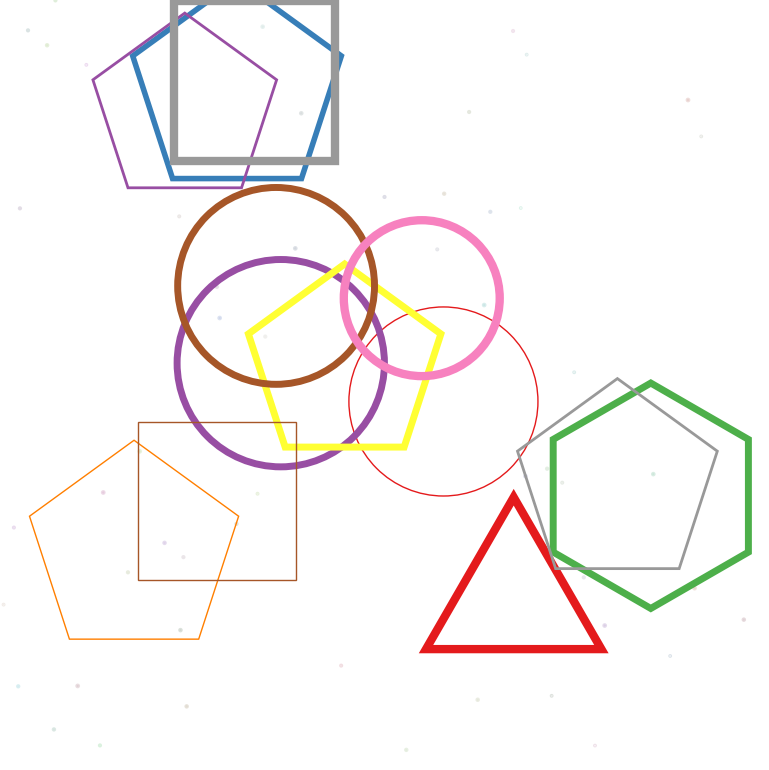[{"shape": "triangle", "thickness": 3, "radius": 0.66, "center": [0.667, 0.223]}, {"shape": "circle", "thickness": 0.5, "radius": 0.61, "center": [0.576, 0.479]}, {"shape": "pentagon", "thickness": 2, "radius": 0.71, "center": [0.308, 0.883]}, {"shape": "hexagon", "thickness": 2.5, "radius": 0.73, "center": [0.845, 0.356]}, {"shape": "pentagon", "thickness": 1, "radius": 0.63, "center": [0.24, 0.858]}, {"shape": "circle", "thickness": 2.5, "radius": 0.67, "center": [0.365, 0.528]}, {"shape": "pentagon", "thickness": 0.5, "radius": 0.71, "center": [0.174, 0.285]}, {"shape": "pentagon", "thickness": 2.5, "radius": 0.66, "center": [0.448, 0.526]}, {"shape": "circle", "thickness": 2.5, "radius": 0.64, "center": [0.359, 0.629]}, {"shape": "square", "thickness": 0.5, "radius": 0.51, "center": [0.282, 0.349]}, {"shape": "circle", "thickness": 3, "radius": 0.51, "center": [0.548, 0.613]}, {"shape": "square", "thickness": 3, "radius": 0.52, "center": [0.331, 0.895]}, {"shape": "pentagon", "thickness": 1, "radius": 0.68, "center": [0.802, 0.372]}]